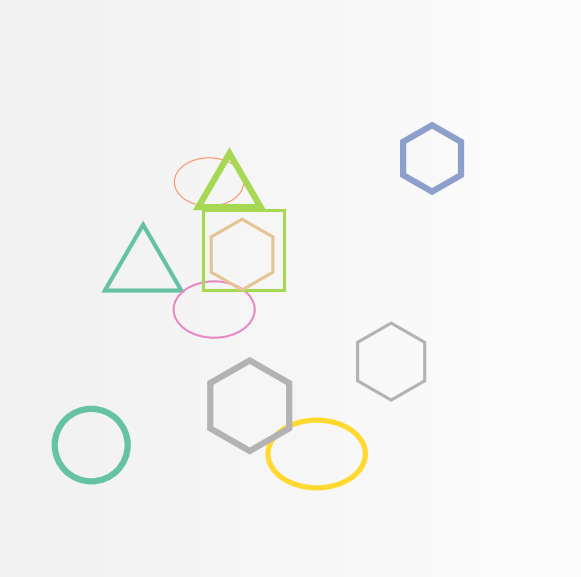[{"shape": "circle", "thickness": 3, "radius": 0.31, "center": [0.157, 0.228]}, {"shape": "triangle", "thickness": 2, "radius": 0.38, "center": [0.246, 0.534]}, {"shape": "oval", "thickness": 0.5, "radius": 0.3, "center": [0.36, 0.684]}, {"shape": "hexagon", "thickness": 3, "radius": 0.29, "center": [0.743, 0.725]}, {"shape": "oval", "thickness": 1, "radius": 0.35, "center": [0.368, 0.463]}, {"shape": "square", "thickness": 1.5, "radius": 0.35, "center": [0.419, 0.567]}, {"shape": "triangle", "thickness": 3, "radius": 0.31, "center": [0.395, 0.672]}, {"shape": "oval", "thickness": 2.5, "radius": 0.42, "center": [0.545, 0.213]}, {"shape": "hexagon", "thickness": 1.5, "radius": 0.31, "center": [0.416, 0.558]}, {"shape": "hexagon", "thickness": 3, "radius": 0.39, "center": [0.43, 0.297]}, {"shape": "hexagon", "thickness": 1.5, "radius": 0.33, "center": [0.673, 0.373]}]